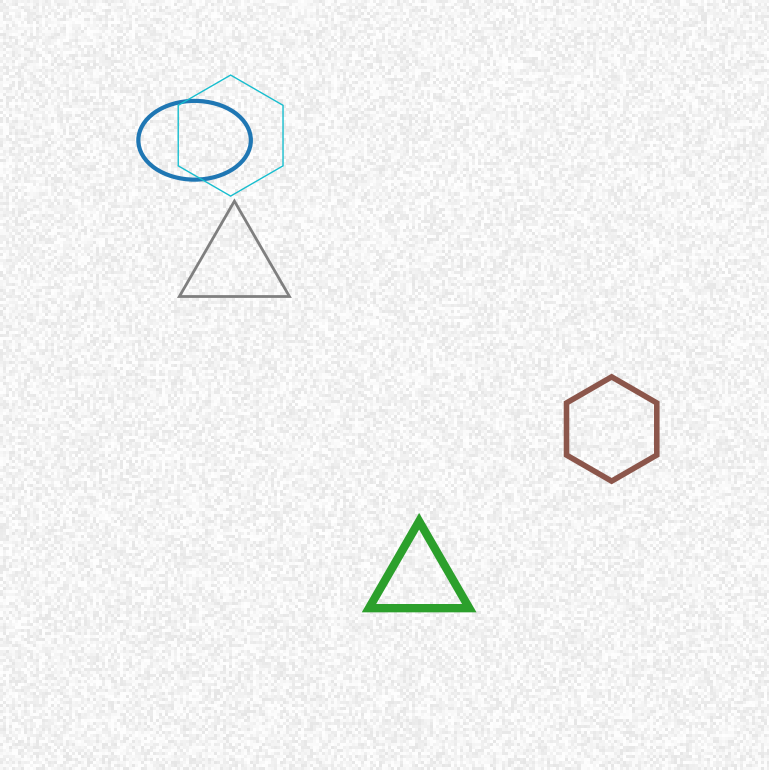[{"shape": "oval", "thickness": 1.5, "radius": 0.37, "center": [0.253, 0.818]}, {"shape": "triangle", "thickness": 3, "radius": 0.38, "center": [0.544, 0.248]}, {"shape": "hexagon", "thickness": 2, "radius": 0.34, "center": [0.794, 0.443]}, {"shape": "triangle", "thickness": 1, "radius": 0.41, "center": [0.304, 0.656]}, {"shape": "hexagon", "thickness": 0.5, "radius": 0.39, "center": [0.3, 0.824]}]